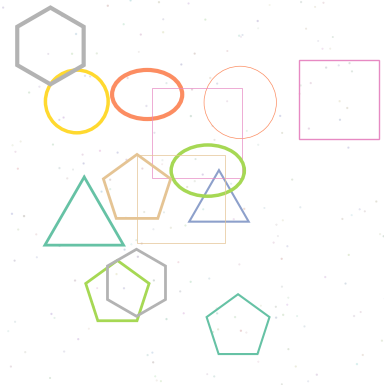[{"shape": "triangle", "thickness": 2, "radius": 0.59, "center": [0.219, 0.422]}, {"shape": "pentagon", "thickness": 1.5, "radius": 0.43, "center": [0.618, 0.15]}, {"shape": "oval", "thickness": 3, "radius": 0.46, "center": [0.382, 0.755]}, {"shape": "circle", "thickness": 0.5, "radius": 0.47, "center": [0.624, 0.734]}, {"shape": "triangle", "thickness": 1.5, "radius": 0.45, "center": [0.569, 0.469]}, {"shape": "square", "thickness": 1, "radius": 0.52, "center": [0.881, 0.742]}, {"shape": "square", "thickness": 0.5, "radius": 0.58, "center": [0.512, 0.654]}, {"shape": "pentagon", "thickness": 2, "radius": 0.43, "center": [0.305, 0.237]}, {"shape": "oval", "thickness": 2.5, "radius": 0.48, "center": [0.54, 0.557]}, {"shape": "circle", "thickness": 2.5, "radius": 0.41, "center": [0.199, 0.736]}, {"shape": "square", "thickness": 0.5, "radius": 0.57, "center": [0.47, 0.484]}, {"shape": "pentagon", "thickness": 2, "radius": 0.46, "center": [0.356, 0.507]}, {"shape": "hexagon", "thickness": 2, "radius": 0.43, "center": [0.355, 0.266]}, {"shape": "hexagon", "thickness": 3, "radius": 0.5, "center": [0.131, 0.881]}]